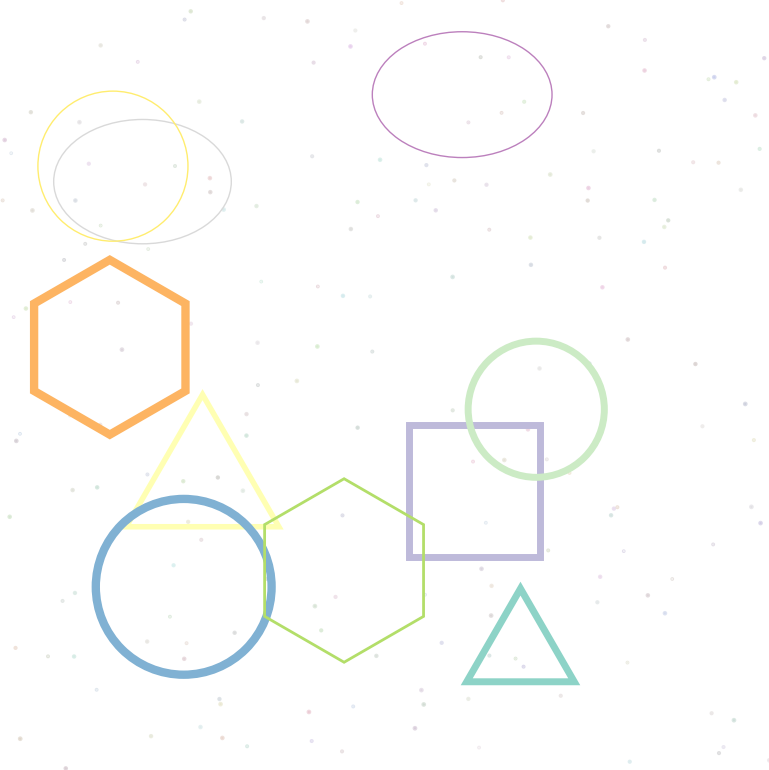[{"shape": "triangle", "thickness": 2.5, "radius": 0.4, "center": [0.676, 0.155]}, {"shape": "triangle", "thickness": 2, "radius": 0.57, "center": [0.263, 0.373]}, {"shape": "square", "thickness": 2.5, "radius": 0.43, "center": [0.616, 0.362]}, {"shape": "circle", "thickness": 3, "radius": 0.57, "center": [0.239, 0.238]}, {"shape": "hexagon", "thickness": 3, "radius": 0.57, "center": [0.143, 0.549]}, {"shape": "hexagon", "thickness": 1, "radius": 0.6, "center": [0.447, 0.259]}, {"shape": "oval", "thickness": 0.5, "radius": 0.58, "center": [0.185, 0.764]}, {"shape": "oval", "thickness": 0.5, "radius": 0.58, "center": [0.6, 0.877]}, {"shape": "circle", "thickness": 2.5, "radius": 0.44, "center": [0.696, 0.469]}, {"shape": "circle", "thickness": 0.5, "radius": 0.49, "center": [0.147, 0.784]}]